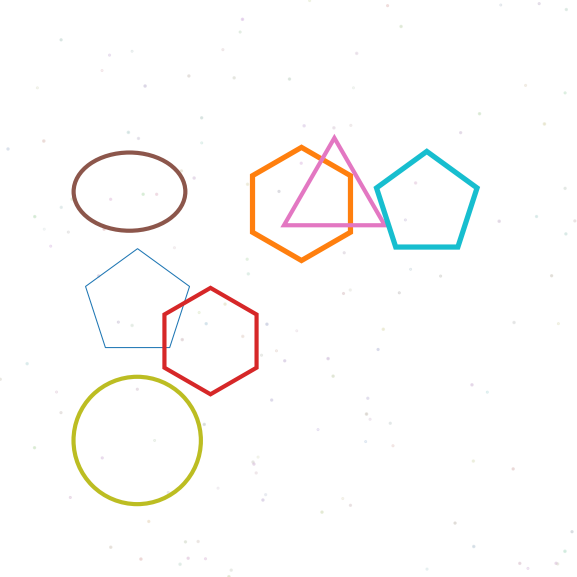[{"shape": "pentagon", "thickness": 0.5, "radius": 0.47, "center": [0.238, 0.474]}, {"shape": "hexagon", "thickness": 2.5, "radius": 0.49, "center": [0.522, 0.646]}, {"shape": "hexagon", "thickness": 2, "radius": 0.46, "center": [0.365, 0.408]}, {"shape": "oval", "thickness": 2, "radius": 0.48, "center": [0.224, 0.667]}, {"shape": "triangle", "thickness": 2, "radius": 0.5, "center": [0.579, 0.659]}, {"shape": "circle", "thickness": 2, "radius": 0.55, "center": [0.238, 0.236]}, {"shape": "pentagon", "thickness": 2.5, "radius": 0.46, "center": [0.739, 0.645]}]